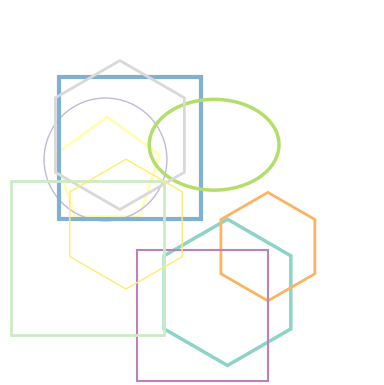[{"shape": "hexagon", "thickness": 2.5, "radius": 0.95, "center": [0.591, 0.241]}, {"shape": "pentagon", "thickness": 2, "radius": 0.71, "center": [0.278, 0.553]}, {"shape": "circle", "thickness": 1, "radius": 0.8, "center": [0.274, 0.586]}, {"shape": "square", "thickness": 3, "radius": 0.92, "center": [0.338, 0.616]}, {"shape": "hexagon", "thickness": 2, "radius": 0.7, "center": [0.696, 0.359]}, {"shape": "oval", "thickness": 2.5, "radius": 0.84, "center": [0.556, 0.624]}, {"shape": "hexagon", "thickness": 2, "radius": 0.97, "center": [0.311, 0.649]}, {"shape": "square", "thickness": 1.5, "radius": 0.85, "center": [0.525, 0.181]}, {"shape": "square", "thickness": 2, "radius": 1.0, "center": [0.228, 0.33]}, {"shape": "hexagon", "thickness": 1, "radius": 0.84, "center": [0.327, 0.418]}]